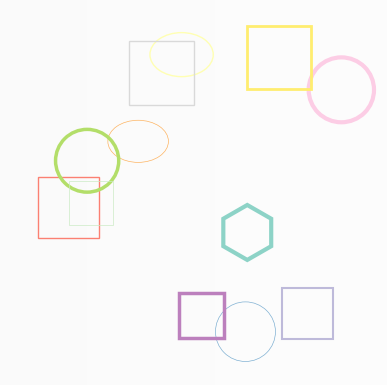[{"shape": "hexagon", "thickness": 3, "radius": 0.36, "center": [0.638, 0.396]}, {"shape": "oval", "thickness": 1, "radius": 0.41, "center": [0.469, 0.858]}, {"shape": "square", "thickness": 1.5, "radius": 0.33, "center": [0.794, 0.185]}, {"shape": "square", "thickness": 1, "radius": 0.39, "center": [0.177, 0.462]}, {"shape": "circle", "thickness": 0.5, "radius": 0.39, "center": [0.633, 0.139]}, {"shape": "oval", "thickness": 0.5, "radius": 0.39, "center": [0.356, 0.633]}, {"shape": "circle", "thickness": 2.5, "radius": 0.41, "center": [0.225, 0.582]}, {"shape": "circle", "thickness": 3, "radius": 0.42, "center": [0.881, 0.767]}, {"shape": "square", "thickness": 1, "radius": 0.42, "center": [0.417, 0.811]}, {"shape": "square", "thickness": 2.5, "radius": 0.29, "center": [0.52, 0.181]}, {"shape": "square", "thickness": 0.5, "radius": 0.29, "center": [0.235, 0.473]}, {"shape": "square", "thickness": 2, "radius": 0.41, "center": [0.72, 0.85]}]